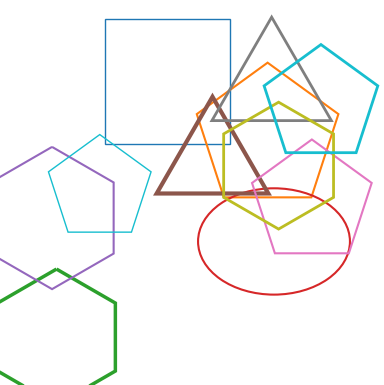[{"shape": "square", "thickness": 1, "radius": 0.81, "center": [0.435, 0.789]}, {"shape": "pentagon", "thickness": 1.5, "radius": 0.97, "center": [0.695, 0.644]}, {"shape": "hexagon", "thickness": 2.5, "radius": 0.88, "center": [0.147, 0.125]}, {"shape": "oval", "thickness": 1.5, "radius": 0.99, "center": [0.712, 0.373]}, {"shape": "hexagon", "thickness": 1.5, "radius": 0.92, "center": [0.135, 0.434]}, {"shape": "triangle", "thickness": 3, "radius": 0.84, "center": [0.552, 0.581]}, {"shape": "pentagon", "thickness": 1.5, "radius": 0.82, "center": [0.81, 0.474]}, {"shape": "triangle", "thickness": 2, "radius": 0.9, "center": [0.706, 0.776]}, {"shape": "hexagon", "thickness": 2, "radius": 0.82, "center": [0.724, 0.57]}, {"shape": "pentagon", "thickness": 2, "radius": 0.78, "center": [0.834, 0.729]}, {"shape": "pentagon", "thickness": 1, "radius": 0.7, "center": [0.259, 0.51]}]